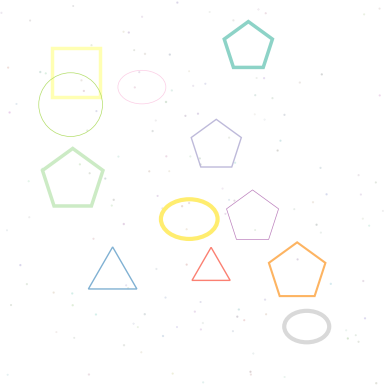[{"shape": "pentagon", "thickness": 2.5, "radius": 0.33, "center": [0.645, 0.878]}, {"shape": "square", "thickness": 2.5, "radius": 0.31, "center": [0.197, 0.812]}, {"shape": "pentagon", "thickness": 1, "radius": 0.34, "center": [0.562, 0.622]}, {"shape": "triangle", "thickness": 1, "radius": 0.29, "center": [0.548, 0.3]}, {"shape": "triangle", "thickness": 1, "radius": 0.36, "center": [0.293, 0.286]}, {"shape": "pentagon", "thickness": 1.5, "radius": 0.39, "center": [0.772, 0.293]}, {"shape": "circle", "thickness": 0.5, "radius": 0.41, "center": [0.183, 0.728]}, {"shape": "oval", "thickness": 0.5, "radius": 0.31, "center": [0.369, 0.774]}, {"shape": "oval", "thickness": 3, "radius": 0.29, "center": [0.797, 0.152]}, {"shape": "pentagon", "thickness": 0.5, "radius": 0.36, "center": [0.656, 0.436]}, {"shape": "pentagon", "thickness": 2.5, "radius": 0.41, "center": [0.189, 0.532]}, {"shape": "oval", "thickness": 3, "radius": 0.37, "center": [0.492, 0.431]}]